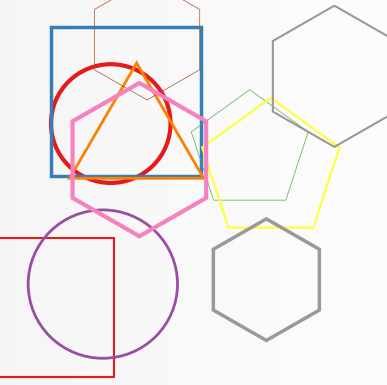[{"shape": "square", "thickness": 1.5, "radius": 0.9, "center": [0.114, 0.202]}, {"shape": "circle", "thickness": 3, "radius": 0.77, "center": [0.286, 0.679]}, {"shape": "square", "thickness": 2.5, "radius": 0.96, "center": [0.325, 0.736]}, {"shape": "pentagon", "thickness": 0.5, "radius": 0.79, "center": [0.644, 0.608]}, {"shape": "circle", "thickness": 2, "radius": 0.96, "center": [0.265, 0.262]}, {"shape": "triangle", "thickness": 2, "radius": 1.0, "center": [0.353, 0.637]}, {"shape": "pentagon", "thickness": 1.5, "radius": 0.93, "center": [0.699, 0.559]}, {"shape": "hexagon", "thickness": 0.5, "radius": 0.78, "center": [0.38, 0.897]}, {"shape": "hexagon", "thickness": 3, "radius": 1.0, "center": [0.36, 0.585]}, {"shape": "hexagon", "thickness": 2.5, "radius": 0.79, "center": [0.687, 0.274]}, {"shape": "hexagon", "thickness": 1.5, "radius": 0.92, "center": [0.863, 0.802]}]